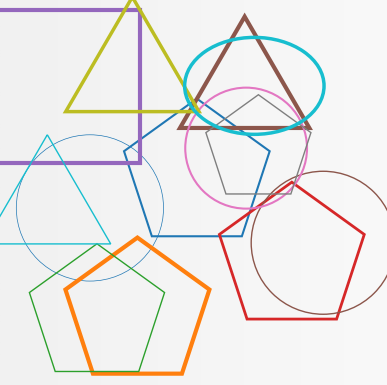[{"shape": "circle", "thickness": 0.5, "radius": 0.95, "center": [0.232, 0.46]}, {"shape": "pentagon", "thickness": 1.5, "radius": 0.99, "center": [0.508, 0.546]}, {"shape": "pentagon", "thickness": 3, "radius": 0.98, "center": [0.355, 0.188]}, {"shape": "pentagon", "thickness": 1, "radius": 0.92, "center": [0.25, 0.183]}, {"shape": "pentagon", "thickness": 2, "radius": 0.98, "center": [0.753, 0.33]}, {"shape": "square", "thickness": 3, "radius": 0.99, "center": [0.163, 0.775]}, {"shape": "triangle", "thickness": 3, "radius": 0.96, "center": [0.631, 0.764]}, {"shape": "circle", "thickness": 1, "radius": 0.93, "center": [0.834, 0.369]}, {"shape": "circle", "thickness": 1.5, "radius": 0.79, "center": [0.635, 0.615]}, {"shape": "pentagon", "thickness": 1, "radius": 0.71, "center": [0.667, 0.611]}, {"shape": "triangle", "thickness": 2.5, "radius": 0.99, "center": [0.342, 0.809]}, {"shape": "oval", "thickness": 2.5, "radius": 0.9, "center": [0.656, 0.777]}, {"shape": "triangle", "thickness": 1, "radius": 0.95, "center": [0.122, 0.461]}]